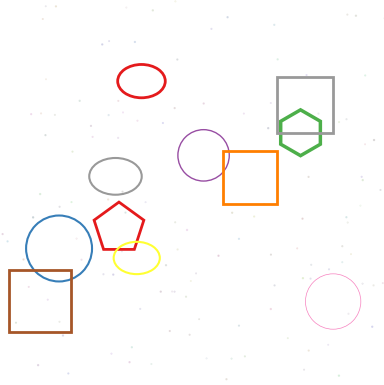[{"shape": "oval", "thickness": 2, "radius": 0.31, "center": [0.367, 0.789]}, {"shape": "pentagon", "thickness": 2, "radius": 0.34, "center": [0.309, 0.407]}, {"shape": "circle", "thickness": 1.5, "radius": 0.43, "center": [0.153, 0.355]}, {"shape": "hexagon", "thickness": 2.5, "radius": 0.3, "center": [0.781, 0.655]}, {"shape": "circle", "thickness": 1, "radius": 0.33, "center": [0.529, 0.596]}, {"shape": "square", "thickness": 2, "radius": 0.35, "center": [0.649, 0.539]}, {"shape": "oval", "thickness": 1.5, "radius": 0.3, "center": [0.355, 0.33]}, {"shape": "square", "thickness": 2, "radius": 0.4, "center": [0.104, 0.217]}, {"shape": "circle", "thickness": 0.5, "radius": 0.36, "center": [0.865, 0.217]}, {"shape": "square", "thickness": 2, "radius": 0.36, "center": [0.792, 0.727]}, {"shape": "oval", "thickness": 1.5, "radius": 0.34, "center": [0.3, 0.542]}]